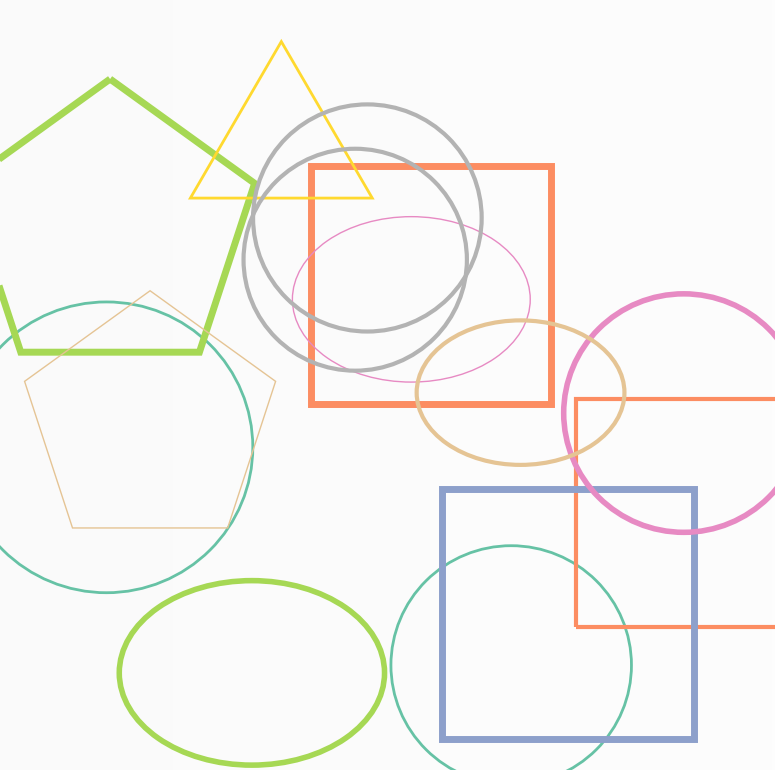[{"shape": "circle", "thickness": 1, "radius": 0.78, "center": [0.66, 0.136]}, {"shape": "circle", "thickness": 1, "radius": 0.94, "center": [0.137, 0.419]}, {"shape": "square", "thickness": 1.5, "radius": 0.74, "center": [0.891, 0.334]}, {"shape": "square", "thickness": 2.5, "radius": 0.77, "center": [0.556, 0.63]}, {"shape": "square", "thickness": 2.5, "radius": 0.81, "center": [0.733, 0.203]}, {"shape": "circle", "thickness": 2, "radius": 0.77, "center": [0.882, 0.464]}, {"shape": "oval", "thickness": 0.5, "radius": 0.77, "center": [0.531, 0.611]}, {"shape": "pentagon", "thickness": 2.5, "radius": 0.98, "center": [0.142, 0.701]}, {"shape": "oval", "thickness": 2, "radius": 0.86, "center": [0.325, 0.126]}, {"shape": "triangle", "thickness": 1, "radius": 0.68, "center": [0.363, 0.81]}, {"shape": "pentagon", "thickness": 0.5, "radius": 0.85, "center": [0.194, 0.452]}, {"shape": "oval", "thickness": 1.5, "radius": 0.67, "center": [0.672, 0.49]}, {"shape": "circle", "thickness": 1.5, "radius": 0.74, "center": [0.474, 0.717]}, {"shape": "circle", "thickness": 1.5, "radius": 0.72, "center": [0.458, 0.663]}]